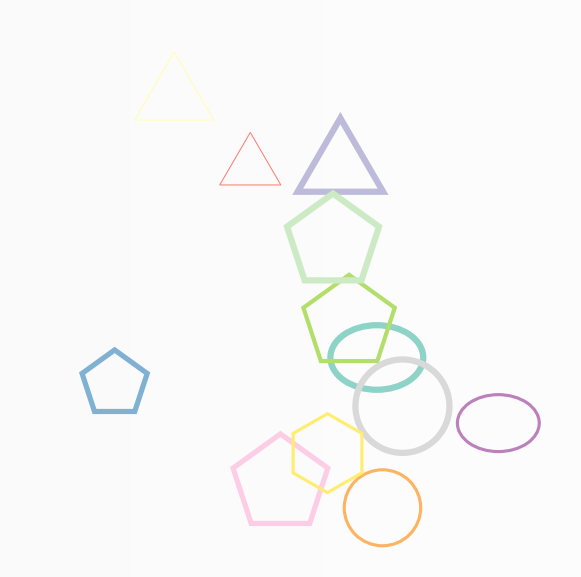[{"shape": "oval", "thickness": 3, "radius": 0.4, "center": [0.648, 0.38]}, {"shape": "triangle", "thickness": 0.5, "radius": 0.39, "center": [0.3, 0.831]}, {"shape": "triangle", "thickness": 3, "radius": 0.42, "center": [0.586, 0.71]}, {"shape": "triangle", "thickness": 0.5, "radius": 0.3, "center": [0.431, 0.709]}, {"shape": "pentagon", "thickness": 2.5, "radius": 0.29, "center": [0.197, 0.334]}, {"shape": "circle", "thickness": 1.5, "radius": 0.33, "center": [0.658, 0.12]}, {"shape": "pentagon", "thickness": 2, "radius": 0.41, "center": [0.601, 0.441]}, {"shape": "pentagon", "thickness": 2.5, "radius": 0.43, "center": [0.482, 0.162]}, {"shape": "circle", "thickness": 3, "radius": 0.4, "center": [0.692, 0.296]}, {"shape": "oval", "thickness": 1.5, "radius": 0.35, "center": [0.857, 0.266]}, {"shape": "pentagon", "thickness": 3, "radius": 0.42, "center": [0.573, 0.581]}, {"shape": "hexagon", "thickness": 1.5, "radius": 0.34, "center": [0.563, 0.214]}]